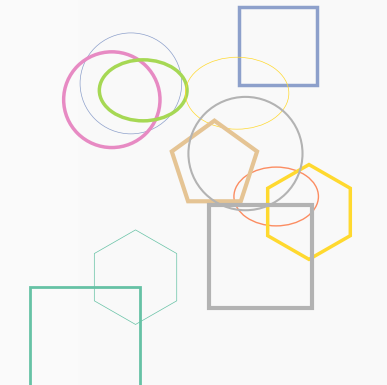[{"shape": "square", "thickness": 2, "radius": 0.71, "center": [0.22, 0.111]}, {"shape": "hexagon", "thickness": 0.5, "radius": 0.61, "center": [0.35, 0.28]}, {"shape": "oval", "thickness": 1, "radius": 0.55, "center": [0.713, 0.49]}, {"shape": "circle", "thickness": 0.5, "radius": 0.66, "center": [0.338, 0.783]}, {"shape": "square", "thickness": 2.5, "radius": 0.5, "center": [0.718, 0.881]}, {"shape": "circle", "thickness": 2.5, "radius": 0.62, "center": [0.289, 0.741]}, {"shape": "oval", "thickness": 2.5, "radius": 0.57, "center": [0.37, 0.765]}, {"shape": "hexagon", "thickness": 2.5, "radius": 0.62, "center": [0.797, 0.449]}, {"shape": "oval", "thickness": 0.5, "radius": 0.67, "center": [0.612, 0.758]}, {"shape": "pentagon", "thickness": 3, "radius": 0.58, "center": [0.553, 0.571]}, {"shape": "square", "thickness": 3, "radius": 0.67, "center": [0.671, 0.334]}, {"shape": "circle", "thickness": 1.5, "radius": 0.74, "center": [0.633, 0.601]}]